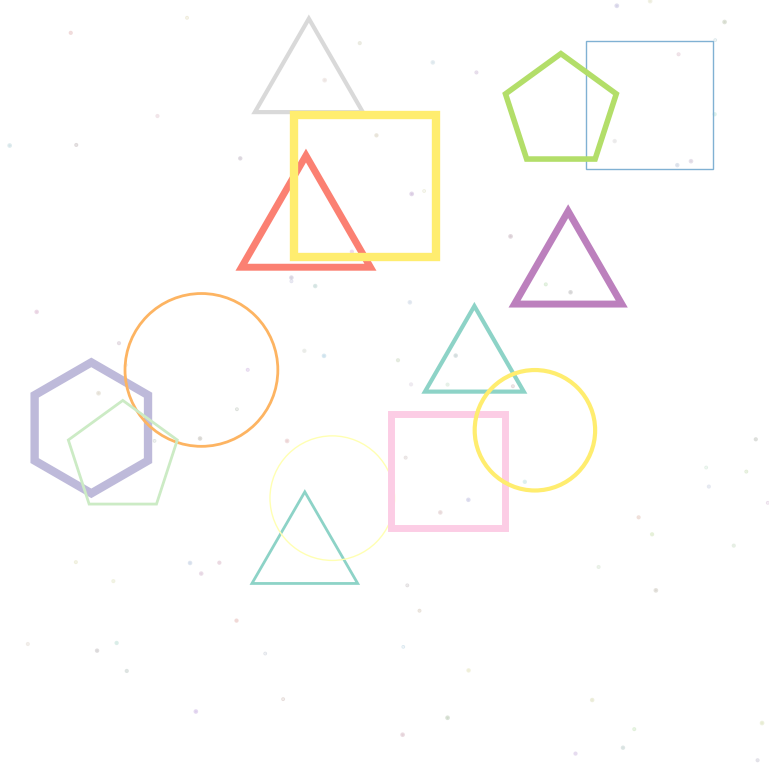[{"shape": "triangle", "thickness": 1.5, "radius": 0.37, "center": [0.616, 0.528]}, {"shape": "triangle", "thickness": 1, "radius": 0.4, "center": [0.396, 0.282]}, {"shape": "circle", "thickness": 0.5, "radius": 0.4, "center": [0.431, 0.353]}, {"shape": "hexagon", "thickness": 3, "radius": 0.43, "center": [0.119, 0.444]}, {"shape": "triangle", "thickness": 2.5, "radius": 0.48, "center": [0.397, 0.701]}, {"shape": "square", "thickness": 0.5, "radius": 0.41, "center": [0.844, 0.864]}, {"shape": "circle", "thickness": 1, "radius": 0.5, "center": [0.262, 0.52]}, {"shape": "pentagon", "thickness": 2, "radius": 0.38, "center": [0.728, 0.855]}, {"shape": "square", "thickness": 2.5, "radius": 0.37, "center": [0.582, 0.388]}, {"shape": "triangle", "thickness": 1.5, "radius": 0.4, "center": [0.401, 0.895]}, {"shape": "triangle", "thickness": 2.5, "radius": 0.4, "center": [0.738, 0.645]}, {"shape": "pentagon", "thickness": 1, "radius": 0.37, "center": [0.159, 0.406]}, {"shape": "circle", "thickness": 1.5, "radius": 0.39, "center": [0.695, 0.441]}, {"shape": "square", "thickness": 3, "radius": 0.46, "center": [0.474, 0.758]}]